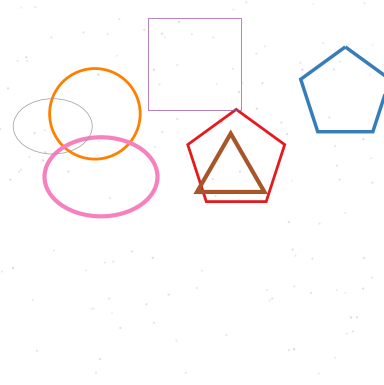[{"shape": "pentagon", "thickness": 2, "radius": 0.66, "center": [0.614, 0.583]}, {"shape": "pentagon", "thickness": 2.5, "radius": 0.61, "center": [0.897, 0.756]}, {"shape": "square", "thickness": 0.5, "radius": 0.6, "center": [0.505, 0.834]}, {"shape": "circle", "thickness": 2, "radius": 0.59, "center": [0.246, 0.704]}, {"shape": "triangle", "thickness": 3, "radius": 0.51, "center": [0.599, 0.552]}, {"shape": "oval", "thickness": 3, "radius": 0.73, "center": [0.262, 0.541]}, {"shape": "oval", "thickness": 0.5, "radius": 0.51, "center": [0.137, 0.672]}]